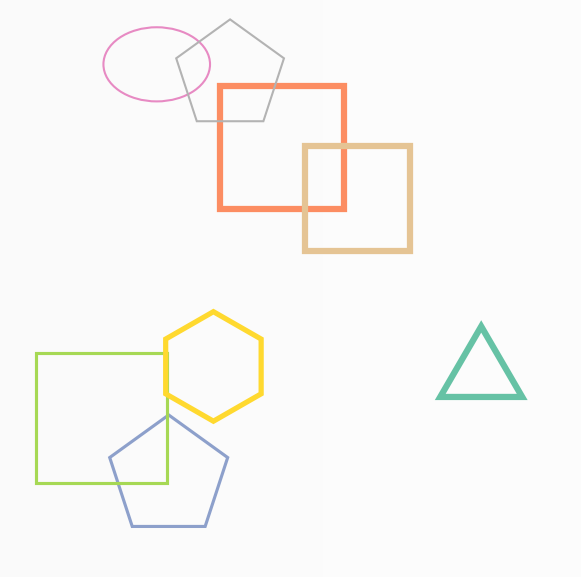[{"shape": "triangle", "thickness": 3, "radius": 0.41, "center": [0.828, 0.352]}, {"shape": "square", "thickness": 3, "radius": 0.53, "center": [0.486, 0.743]}, {"shape": "pentagon", "thickness": 1.5, "radius": 0.53, "center": [0.29, 0.174]}, {"shape": "oval", "thickness": 1, "radius": 0.46, "center": [0.27, 0.888]}, {"shape": "square", "thickness": 1.5, "radius": 0.57, "center": [0.174, 0.275]}, {"shape": "hexagon", "thickness": 2.5, "radius": 0.47, "center": [0.367, 0.365]}, {"shape": "square", "thickness": 3, "radius": 0.45, "center": [0.615, 0.656]}, {"shape": "pentagon", "thickness": 1, "radius": 0.49, "center": [0.396, 0.868]}]